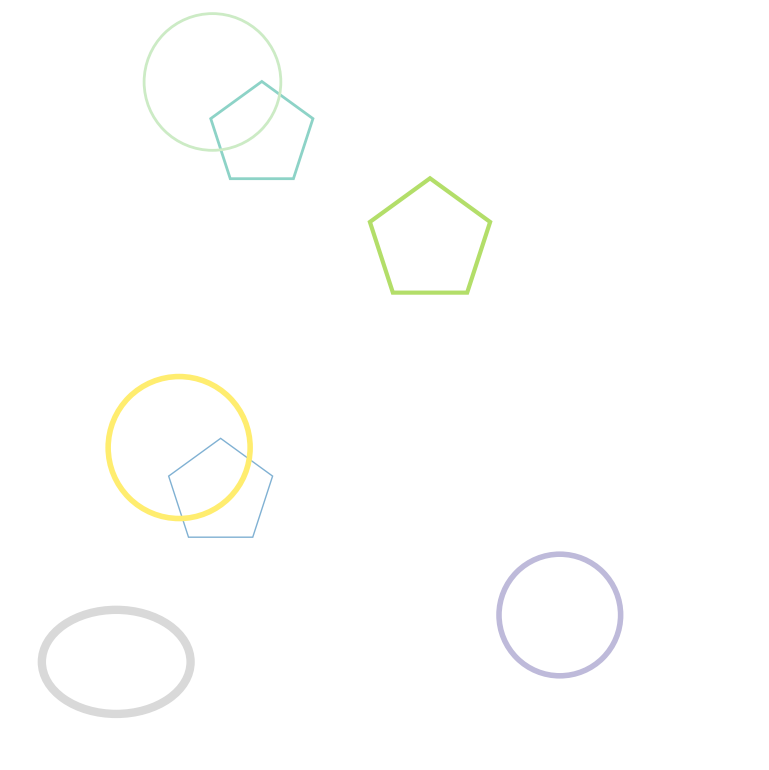[{"shape": "pentagon", "thickness": 1, "radius": 0.35, "center": [0.34, 0.824]}, {"shape": "circle", "thickness": 2, "radius": 0.39, "center": [0.727, 0.201]}, {"shape": "pentagon", "thickness": 0.5, "radius": 0.35, "center": [0.287, 0.36]}, {"shape": "pentagon", "thickness": 1.5, "radius": 0.41, "center": [0.558, 0.686]}, {"shape": "oval", "thickness": 3, "radius": 0.48, "center": [0.151, 0.14]}, {"shape": "circle", "thickness": 1, "radius": 0.44, "center": [0.276, 0.894]}, {"shape": "circle", "thickness": 2, "radius": 0.46, "center": [0.233, 0.419]}]